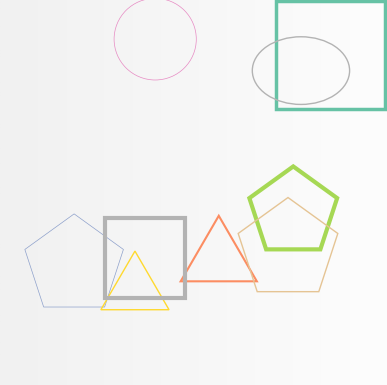[{"shape": "square", "thickness": 2.5, "radius": 0.7, "center": [0.853, 0.856]}, {"shape": "triangle", "thickness": 1.5, "radius": 0.57, "center": [0.565, 0.326]}, {"shape": "pentagon", "thickness": 0.5, "radius": 0.67, "center": [0.191, 0.311]}, {"shape": "circle", "thickness": 0.5, "radius": 0.53, "center": [0.4, 0.898]}, {"shape": "pentagon", "thickness": 3, "radius": 0.6, "center": [0.757, 0.449]}, {"shape": "triangle", "thickness": 1, "radius": 0.51, "center": [0.348, 0.246]}, {"shape": "pentagon", "thickness": 1, "radius": 0.68, "center": [0.743, 0.352]}, {"shape": "oval", "thickness": 1, "radius": 0.63, "center": [0.777, 0.817]}, {"shape": "square", "thickness": 3, "radius": 0.52, "center": [0.375, 0.329]}]